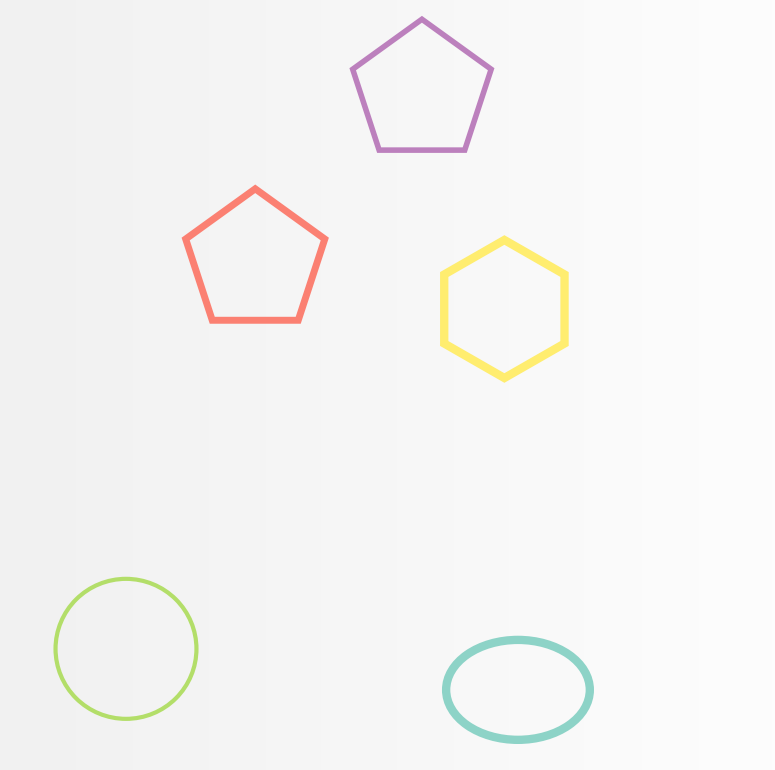[{"shape": "oval", "thickness": 3, "radius": 0.46, "center": [0.668, 0.104]}, {"shape": "pentagon", "thickness": 2.5, "radius": 0.47, "center": [0.329, 0.66]}, {"shape": "circle", "thickness": 1.5, "radius": 0.45, "center": [0.163, 0.157]}, {"shape": "pentagon", "thickness": 2, "radius": 0.47, "center": [0.544, 0.881]}, {"shape": "hexagon", "thickness": 3, "radius": 0.45, "center": [0.651, 0.599]}]